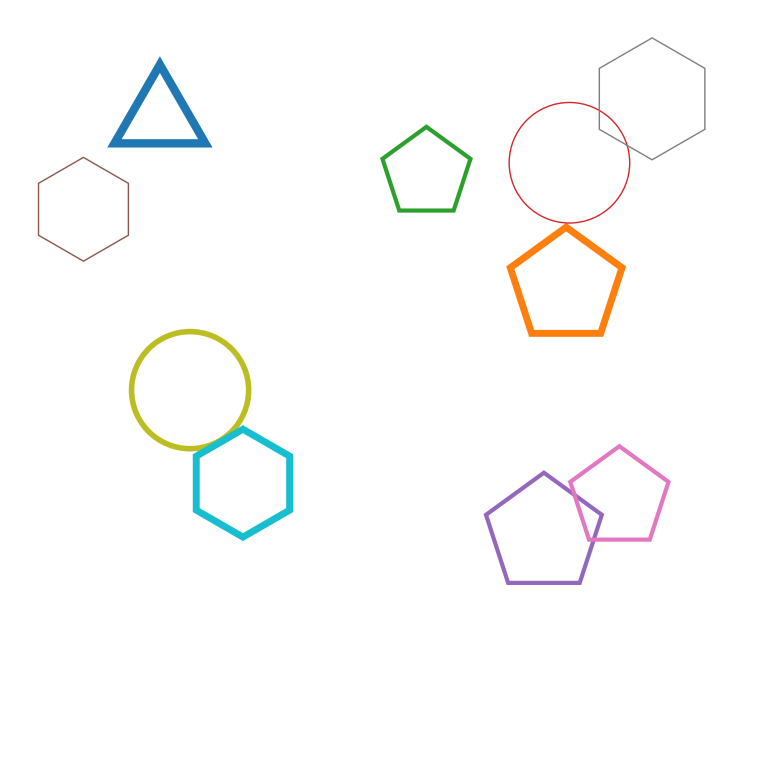[{"shape": "triangle", "thickness": 3, "radius": 0.34, "center": [0.208, 0.848]}, {"shape": "pentagon", "thickness": 2.5, "radius": 0.38, "center": [0.735, 0.629]}, {"shape": "pentagon", "thickness": 1.5, "radius": 0.3, "center": [0.554, 0.775]}, {"shape": "circle", "thickness": 0.5, "radius": 0.39, "center": [0.74, 0.789]}, {"shape": "pentagon", "thickness": 1.5, "radius": 0.4, "center": [0.706, 0.307]}, {"shape": "hexagon", "thickness": 0.5, "radius": 0.34, "center": [0.108, 0.728]}, {"shape": "pentagon", "thickness": 1.5, "radius": 0.34, "center": [0.804, 0.353]}, {"shape": "hexagon", "thickness": 0.5, "radius": 0.4, "center": [0.847, 0.872]}, {"shape": "circle", "thickness": 2, "radius": 0.38, "center": [0.247, 0.493]}, {"shape": "hexagon", "thickness": 2.5, "radius": 0.35, "center": [0.316, 0.373]}]